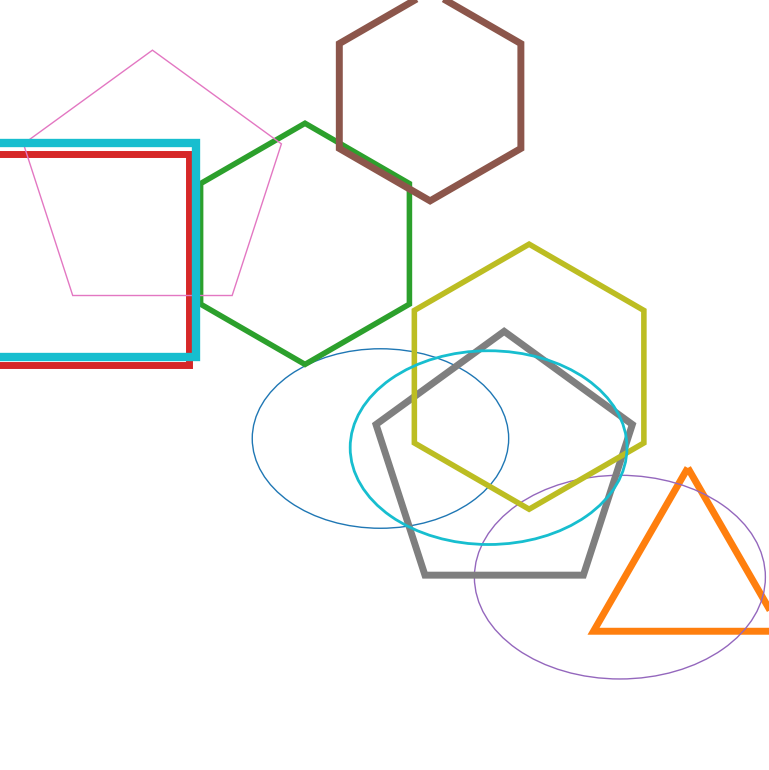[{"shape": "oval", "thickness": 0.5, "radius": 0.83, "center": [0.494, 0.431]}, {"shape": "triangle", "thickness": 2.5, "radius": 0.71, "center": [0.893, 0.251]}, {"shape": "hexagon", "thickness": 2, "radius": 0.78, "center": [0.396, 0.683]}, {"shape": "square", "thickness": 2.5, "radius": 0.68, "center": [0.109, 0.663]}, {"shape": "oval", "thickness": 0.5, "radius": 0.94, "center": [0.805, 0.25]}, {"shape": "hexagon", "thickness": 2.5, "radius": 0.68, "center": [0.559, 0.875]}, {"shape": "pentagon", "thickness": 0.5, "radius": 0.88, "center": [0.198, 0.759]}, {"shape": "pentagon", "thickness": 2.5, "radius": 0.88, "center": [0.655, 0.395]}, {"shape": "hexagon", "thickness": 2, "radius": 0.86, "center": [0.687, 0.511]}, {"shape": "oval", "thickness": 1, "radius": 0.9, "center": [0.635, 0.419]}, {"shape": "square", "thickness": 3, "radius": 0.7, "center": [0.115, 0.676]}]